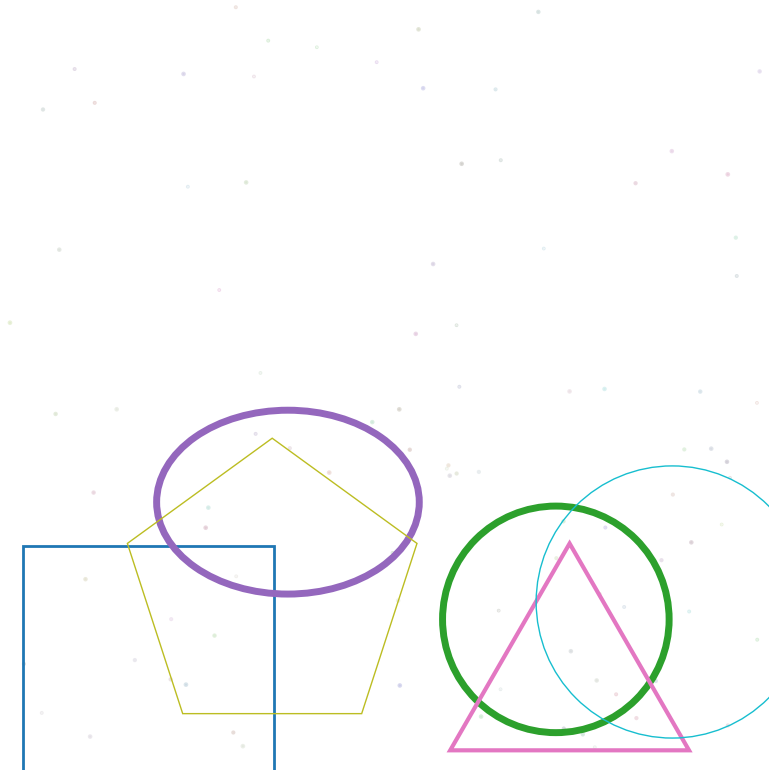[{"shape": "square", "thickness": 1, "radius": 0.81, "center": [0.193, 0.128]}, {"shape": "circle", "thickness": 2.5, "radius": 0.74, "center": [0.722, 0.196]}, {"shape": "oval", "thickness": 2.5, "radius": 0.85, "center": [0.374, 0.348]}, {"shape": "triangle", "thickness": 1.5, "radius": 0.9, "center": [0.74, 0.115]}, {"shape": "pentagon", "thickness": 0.5, "radius": 0.99, "center": [0.353, 0.233]}, {"shape": "circle", "thickness": 0.5, "radius": 0.88, "center": [0.873, 0.218]}]